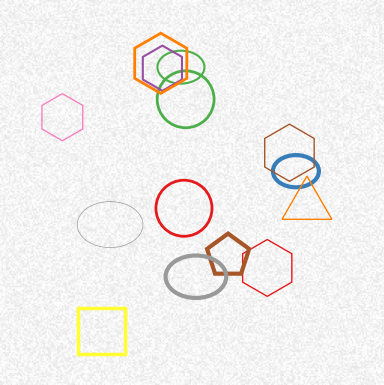[{"shape": "hexagon", "thickness": 1, "radius": 0.37, "center": [0.694, 0.304]}, {"shape": "circle", "thickness": 2, "radius": 0.36, "center": [0.478, 0.459]}, {"shape": "oval", "thickness": 3, "radius": 0.3, "center": [0.769, 0.555]}, {"shape": "circle", "thickness": 2, "radius": 0.37, "center": [0.482, 0.742]}, {"shape": "oval", "thickness": 1.5, "radius": 0.31, "center": [0.47, 0.826]}, {"shape": "hexagon", "thickness": 1.5, "radius": 0.29, "center": [0.422, 0.823]}, {"shape": "triangle", "thickness": 1, "radius": 0.37, "center": [0.797, 0.468]}, {"shape": "hexagon", "thickness": 2, "radius": 0.39, "center": [0.418, 0.836]}, {"shape": "square", "thickness": 2.5, "radius": 0.3, "center": [0.264, 0.14]}, {"shape": "pentagon", "thickness": 3, "radius": 0.29, "center": [0.592, 0.336]}, {"shape": "hexagon", "thickness": 1, "radius": 0.37, "center": [0.752, 0.603]}, {"shape": "hexagon", "thickness": 1, "radius": 0.31, "center": [0.162, 0.696]}, {"shape": "oval", "thickness": 3, "radius": 0.39, "center": [0.509, 0.281]}, {"shape": "oval", "thickness": 0.5, "radius": 0.43, "center": [0.286, 0.417]}]